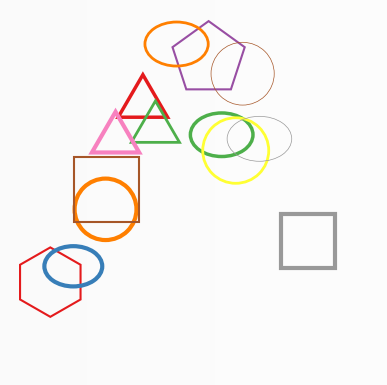[{"shape": "triangle", "thickness": 2.5, "radius": 0.37, "center": [0.369, 0.732]}, {"shape": "hexagon", "thickness": 1.5, "radius": 0.45, "center": [0.13, 0.267]}, {"shape": "oval", "thickness": 3, "radius": 0.37, "center": [0.189, 0.308]}, {"shape": "triangle", "thickness": 2, "radius": 0.36, "center": [0.401, 0.666]}, {"shape": "oval", "thickness": 2.5, "radius": 0.4, "center": [0.572, 0.65]}, {"shape": "pentagon", "thickness": 1.5, "radius": 0.49, "center": [0.538, 0.847]}, {"shape": "oval", "thickness": 2, "radius": 0.41, "center": [0.456, 0.886]}, {"shape": "circle", "thickness": 3, "radius": 0.4, "center": [0.272, 0.456]}, {"shape": "circle", "thickness": 2, "radius": 0.43, "center": [0.608, 0.609]}, {"shape": "square", "thickness": 1.5, "radius": 0.42, "center": [0.275, 0.509]}, {"shape": "circle", "thickness": 0.5, "radius": 0.41, "center": [0.626, 0.809]}, {"shape": "triangle", "thickness": 3, "radius": 0.35, "center": [0.298, 0.639]}, {"shape": "square", "thickness": 3, "radius": 0.35, "center": [0.796, 0.375]}, {"shape": "oval", "thickness": 0.5, "radius": 0.42, "center": [0.669, 0.639]}]